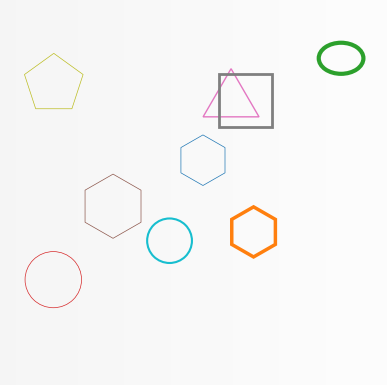[{"shape": "hexagon", "thickness": 0.5, "radius": 0.33, "center": [0.524, 0.584]}, {"shape": "hexagon", "thickness": 2.5, "radius": 0.33, "center": [0.654, 0.398]}, {"shape": "oval", "thickness": 3, "radius": 0.29, "center": [0.88, 0.849]}, {"shape": "circle", "thickness": 0.5, "radius": 0.36, "center": [0.138, 0.274]}, {"shape": "hexagon", "thickness": 0.5, "radius": 0.42, "center": [0.292, 0.464]}, {"shape": "triangle", "thickness": 1, "radius": 0.42, "center": [0.596, 0.738]}, {"shape": "square", "thickness": 2, "radius": 0.34, "center": [0.633, 0.739]}, {"shape": "pentagon", "thickness": 0.5, "radius": 0.4, "center": [0.139, 0.782]}, {"shape": "circle", "thickness": 1.5, "radius": 0.29, "center": [0.438, 0.375]}]